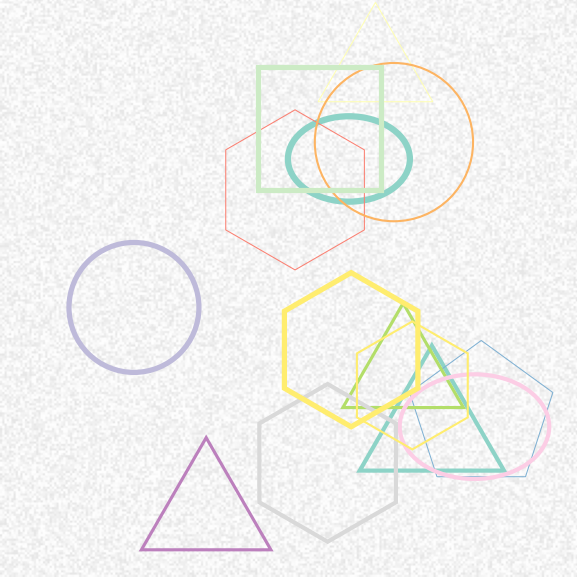[{"shape": "triangle", "thickness": 2, "radius": 0.72, "center": [0.748, 0.256]}, {"shape": "oval", "thickness": 3, "radius": 0.53, "center": [0.604, 0.724]}, {"shape": "triangle", "thickness": 0.5, "radius": 0.57, "center": [0.65, 0.88]}, {"shape": "circle", "thickness": 2.5, "radius": 0.56, "center": [0.232, 0.467]}, {"shape": "hexagon", "thickness": 0.5, "radius": 0.69, "center": [0.511, 0.67]}, {"shape": "pentagon", "thickness": 0.5, "radius": 0.65, "center": [0.833, 0.279]}, {"shape": "circle", "thickness": 1, "radius": 0.69, "center": [0.682, 0.753]}, {"shape": "triangle", "thickness": 1.5, "radius": 0.6, "center": [0.698, 0.354]}, {"shape": "oval", "thickness": 2, "radius": 0.65, "center": [0.822, 0.26]}, {"shape": "hexagon", "thickness": 2, "radius": 0.68, "center": [0.567, 0.198]}, {"shape": "triangle", "thickness": 1.5, "radius": 0.65, "center": [0.357, 0.112]}, {"shape": "square", "thickness": 2.5, "radius": 0.53, "center": [0.553, 0.776]}, {"shape": "hexagon", "thickness": 1, "radius": 0.55, "center": [0.714, 0.332]}, {"shape": "hexagon", "thickness": 2.5, "radius": 0.67, "center": [0.608, 0.394]}]